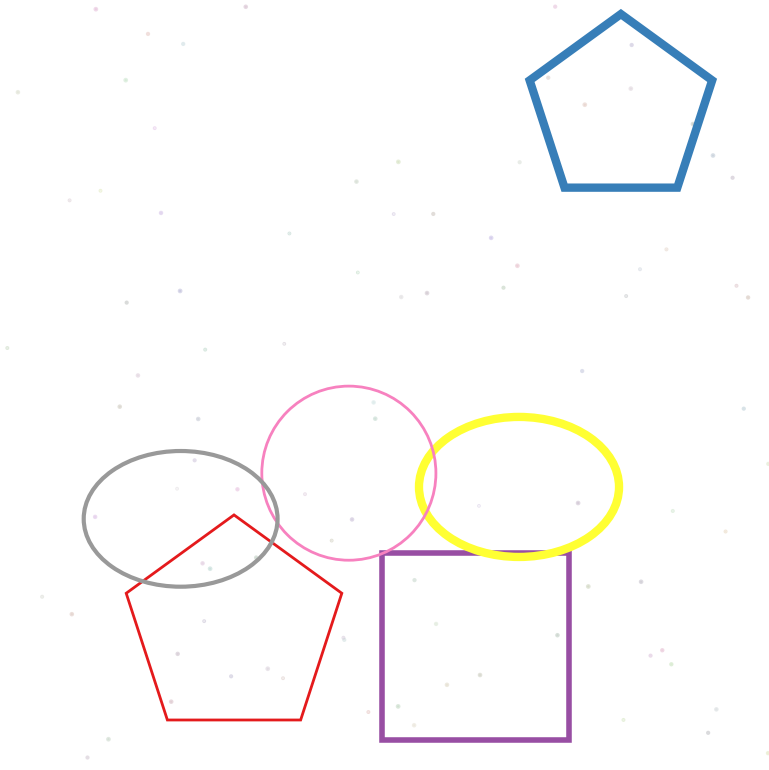[{"shape": "pentagon", "thickness": 1, "radius": 0.74, "center": [0.304, 0.184]}, {"shape": "pentagon", "thickness": 3, "radius": 0.62, "center": [0.806, 0.857]}, {"shape": "square", "thickness": 2, "radius": 0.61, "center": [0.618, 0.16]}, {"shape": "oval", "thickness": 3, "radius": 0.65, "center": [0.674, 0.368]}, {"shape": "circle", "thickness": 1, "radius": 0.57, "center": [0.453, 0.385]}, {"shape": "oval", "thickness": 1.5, "radius": 0.63, "center": [0.235, 0.326]}]